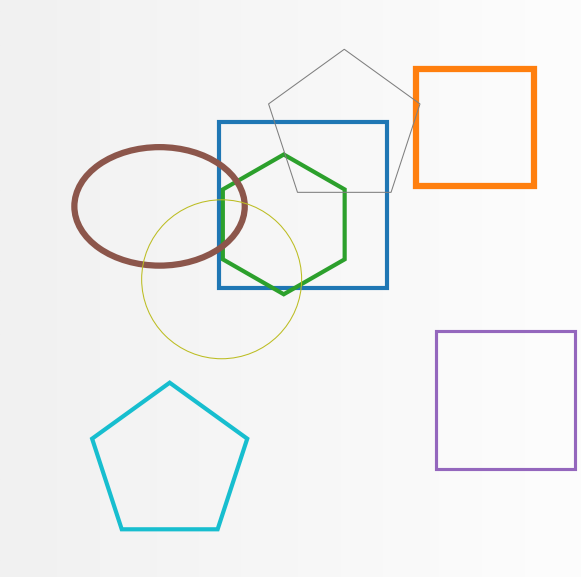[{"shape": "square", "thickness": 2, "radius": 0.72, "center": [0.521, 0.644]}, {"shape": "square", "thickness": 3, "radius": 0.51, "center": [0.818, 0.779]}, {"shape": "hexagon", "thickness": 2, "radius": 0.61, "center": [0.488, 0.611]}, {"shape": "square", "thickness": 1.5, "radius": 0.6, "center": [0.87, 0.307]}, {"shape": "oval", "thickness": 3, "radius": 0.73, "center": [0.275, 0.642]}, {"shape": "pentagon", "thickness": 0.5, "radius": 0.68, "center": [0.592, 0.777]}, {"shape": "circle", "thickness": 0.5, "radius": 0.69, "center": [0.381, 0.516]}, {"shape": "pentagon", "thickness": 2, "radius": 0.7, "center": [0.292, 0.196]}]